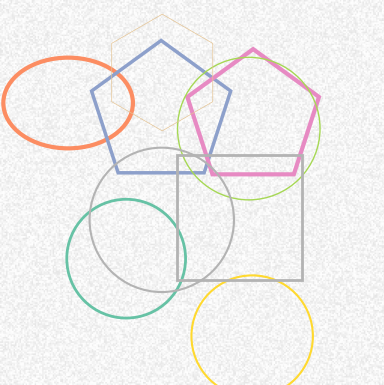[{"shape": "circle", "thickness": 2, "radius": 0.77, "center": [0.328, 0.328]}, {"shape": "oval", "thickness": 3, "radius": 0.84, "center": [0.177, 0.732]}, {"shape": "pentagon", "thickness": 2.5, "radius": 0.95, "center": [0.419, 0.705]}, {"shape": "pentagon", "thickness": 3, "radius": 0.9, "center": [0.658, 0.693]}, {"shape": "circle", "thickness": 1, "radius": 0.93, "center": [0.646, 0.666]}, {"shape": "circle", "thickness": 1.5, "radius": 0.79, "center": [0.655, 0.127]}, {"shape": "hexagon", "thickness": 0.5, "radius": 0.76, "center": [0.421, 0.812]}, {"shape": "square", "thickness": 2, "radius": 0.81, "center": [0.622, 0.434]}, {"shape": "circle", "thickness": 1.5, "radius": 0.94, "center": [0.42, 0.429]}]